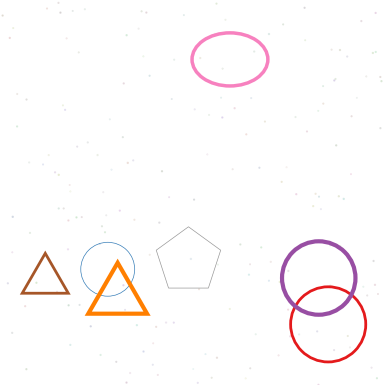[{"shape": "circle", "thickness": 2, "radius": 0.49, "center": [0.852, 0.157]}, {"shape": "circle", "thickness": 0.5, "radius": 0.35, "center": [0.28, 0.301]}, {"shape": "circle", "thickness": 3, "radius": 0.48, "center": [0.828, 0.278]}, {"shape": "triangle", "thickness": 3, "radius": 0.44, "center": [0.306, 0.229]}, {"shape": "triangle", "thickness": 2, "radius": 0.35, "center": [0.118, 0.273]}, {"shape": "oval", "thickness": 2.5, "radius": 0.49, "center": [0.597, 0.846]}, {"shape": "pentagon", "thickness": 0.5, "radius": 0.44, "center": [0.49, 0.323]}]